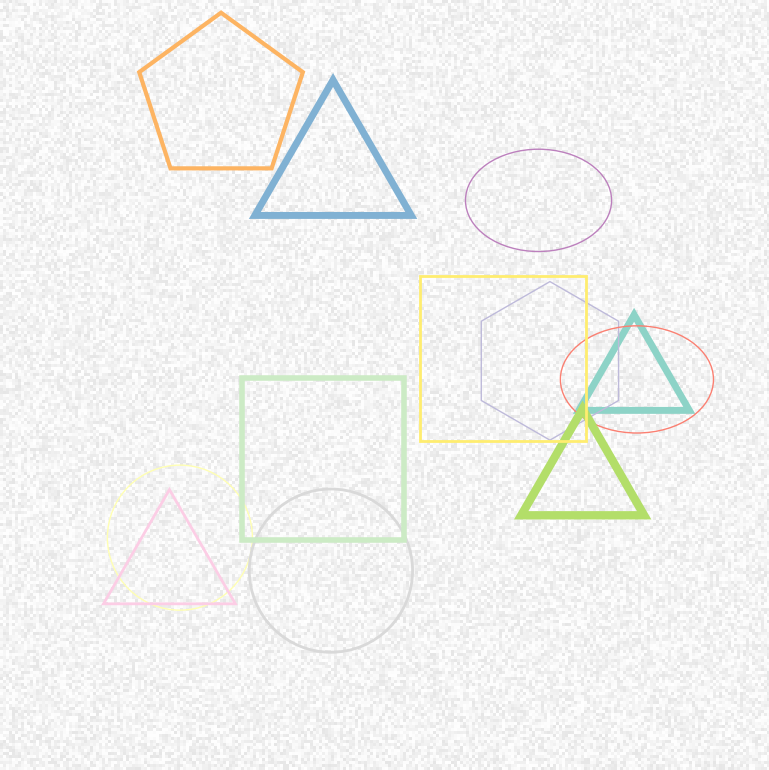[{"shape": "triangle", "thickness": 2.5, "radius": 0.41, "center": [0.824, 0.508]}, {"shape": "circle", "thickness": 0.5, "radius": 0.47, "center": [0.234, 0.302]}, {"shape": "hexagon", "thickness": 0.5, "radius": 0.51, "center": [0.714, 0.531]}, {"shape": "oval", "thickness": 0.5, "radius": 0.5, "center": [0.827, 0.507]}, {"shape": "triangle", "thickness": 2.5, "radius": 0.59, "center": [0.433, 0.779]}, {"shape": "pentagon", "thickness": 1.5, "radius": 0.56, "center": [0.287, 0.872]}, {"shape": "triangle", "thickness": 3, "radius": 0.46, "center": [0.757, 0.377]}, {"shape": "triangle", "thickness": 1, "radius": 0.49, "center": [0.22, 0.265]}, {"shape": "circle", "thickness": 1, "radius": 0.53, "center": [0.43, 0.259]}, {"shape": "oval", "thickness": 0.5, "radius": 0.47, "center": [0.699, 0.74]}, {"shape": "square", "thickness": 2, "radius": 0.52, "center": [0.42, 0.404]}, {"shape": "square", "thickness": 1, "radius": 0.54, "center": [0.653, 0.535]}]